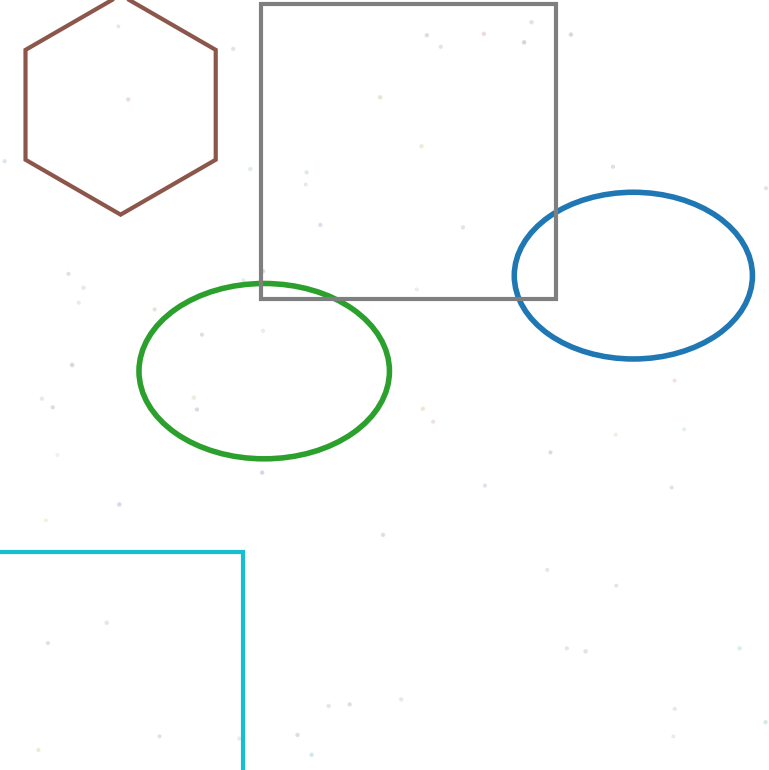[{"shape": "oval", "thickness": 2, "radius": 0.77, "center": [0.823, 0.642]}, {"shape": "oval", "thickness": 2, "radius": 0.81, "center": [0.343, 0.518]}, {"shape": "hexagon", "thickness": 1.5, "radius": 0.71, "center": [0.157, 0.864]}, {"shape": "square", "thickness": 1.5, "radius": 0.96, "center": [0.53, 0.804]}, {"shape": "square", "thickness": 1.5, "radius": 0.9, "center": [0.136, 0.103]}]